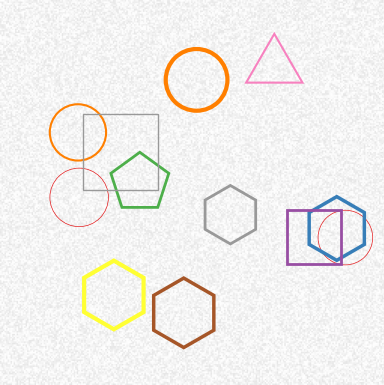[{"shape": "circle", "thickness": 0.5, "radius": 0.38, "center": [0.206, 0.487]}, {"shape": "circle", "thickness": 0.5, "radius": 0.35, "center": [0.897, 0.383]}, {"shape": "hexagon", "thickness": 2.5, "radius": 0.41, "center": [0.875, 0.407]}, {"shape": "pentagon", "thickness": 2, "radius": 0.4, "center": [0.363, 0.525]}, {"shape": "square", "thickness": 2, "radius": 0.35, "center": [0.815, 0.385]}, {"shape": "circle", "thickness": 3, "radius": 0.4, "center": [0.511, 0.793]}, {"shape": "circle", "thickness": 1.5, "radius": 0.37, "center": [0.202, 0.656]}, {"shape": "hexagon", "thickness": 3, "radius": 0.45, "center": [0.296, 0.234]}, {"shape": "hexagon", "thickness": 2.5, "radius": 0.45, "center": [0.477, 0.187]}, {"shape": "triangle", "thickness": 1.5, "radius": 0.42, "center": [0.712, 0.828]}, {"shape": "hexagon", "thickness": 2, "radius": 0.38, "center": [0.598, 0.442]}, {"shape": "square", "thickness": 1, "radius": 0.49, "center": [0.312, 0.605]}]